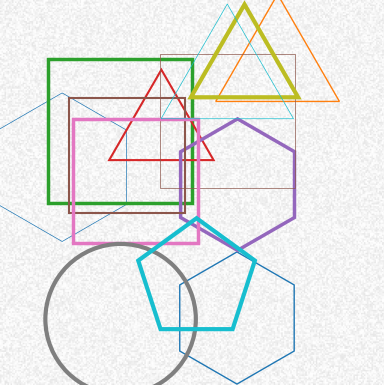[{"shape": "hexagon", "thickness": 0.5, "radius": 0.96, "center": [0.161, 0.566]}, {"shape": "hexagon", "thickness": 1, "radius": 0.86, "center": [0.615, 0.174]}, {"shape": "triangle", "thickness": 1, "radius": 0.93, "center": [0.721, 0.829]}, {"shape": "square", "thickness": 2.5, "radius": 0.93, "center": [0.311, 0.659]}, {"shape": "triangle", "thickness": 1.5, "radius": 0.78, "center": [0.419, 0.662]}, {"shape": "hexagon", "thickness": 2.5, "radius": 0.85, "center": [0.617, 0.52]}, {"shape": "square", "thickness": 1.5, "radius": 0.75, "center": [0.33, 0.596]}, {"shape": "square", "thickness": 0.5, "radius": 0.87, "center": [0.591, 0.686]}, {"shape": "square", "thickness": 2.5, "radius": 0.81, "center": [0.352, 0.529]}, {"shape": "circle", "thickness": 3, "radius": 0.98, "center": [0.313, 0.171]}, {"shape": "triangle", "thickness": 3, "radius": 0.8, "center": [0.635, 0.828]}, {"shape": "pentagon", "thickness": 3, "radius": 0.8, "center": [0.511, 0.274]}, {"shape": "triangle", "thickness": 0.5, "radius": 0.99, "center": [0.59, 0.791]}]